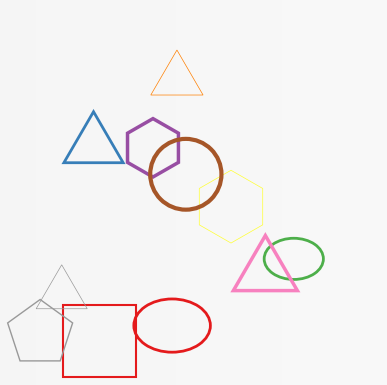[{"shape": "oval", "thickness": 2, "radius": 0.49, "center": [0.444, 0.154]}, {"shape": "square", "thickness": 1.5, "radius": 0.47, "center": [0.256, 0.115]}, {"shape": "triangle", "thickness": 2, "radius": 0.44, "center": [0.241, 0.622]}, {"shape": "oval", "thickness": 2, "radius": 0.38, "center": [0.758, 0.328]}, {"shape": "hexagon", "thickness": 2.5, "radius": 0.38, "center": [0.395, 0.616]}, {"shape": "triangle", "thickness": 0.5, "radius": 0.39, "center": [0.457, 0.792]}, {"shape": "hexagon", "thickness": 0.5, "radius": 0.47, "center": [0.596, 0.463]}, {"shape": "circle", "thickness": 3, "radius": 0.46, "center": [0.48, 0.547]}, {"shape": "triangle", "thickness": 2.5, "radius": 0.48, "center": [0.685, 0.293]}, {"shape": "triangle", "thickness": 0.5, "radius": 0.38, "center": [0.159, 0.236]}, {"shape": "pentagon", "thickness": 1, "radius": 0.44, "center": [0.104, 0.134]}]